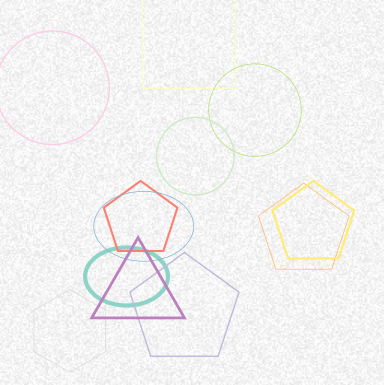[{"shape": "oval", "thickness": 3, "radius": 0.54, "center": [0.329, 0.282]}, {"shape": "square", "thickness": 0.5, "radius": 0.6, "center": [0.491, 0.893]}, {"shape": "pentagon", "thickness": 1, "radius": 0.74, "center": [0.479, 0.195]}, {"shape": "pentagon", "thickness": 1.5, "radius": 0.5, "center": [0.365, 0.429]}, {"shape": "oval", "thickness": 0.5, "radius": 0.65, "center": [0.373, 0.412]}, {"shape": "pentagon", "thickness": 0.5, "radius": 0.62, "center": [0.789, 0.401]}, {"shape": "circle", "thickness": 0.5, "radius": 0.6, "center": [0.662, 0.714]}, {"shape": "circle", "thickness": 1, "radius": 0.74, "center": [0.136, 0.772]}, {"shape": "hexagon", "thickness": 0.5, "radius": 0.54, "center": [0.181, 0.141]}, {"shape": "triangle", "thickness": 2, "radius": 0.7, "center": [0.359, 0.244]}, {"shape": "circle", "thickness": 1, "radius": 0.5, "center": [0.507, 0.594]}, {"shape": "pentagon", "thickness": 1.5, "radius": 0.56, "center": [0.814, 0.419]}]